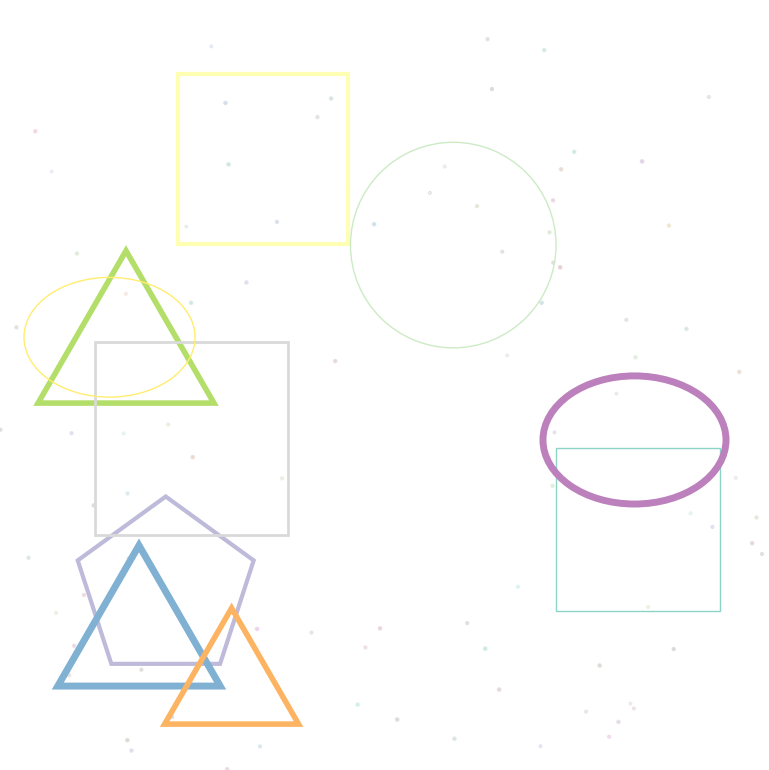[{"shape": "square", "thickness": 0.5, "radius": 0.53, "center": [0.829, 0.312]}, {"shape": "square", "thickness": 1.5, "radius": 0.55, "center": [0.342, 0.794]}, {"shape": "pentagon", "thickness": 1.5, "radius": 0.6, "center": [0.215, 0.235]}, {"shape": "triangle", "thickness": 2.5, "radius": 0.61, "center": [0.181, 0.17]}, {"shape": "triangle", "thickness": 2, "radius": 0.5, "center": [0.301, 0.11]}, {"shape": "triangle", "thickness": 2, "radius": 0.66, "center": [0.164, 0.542]}, {"shape": "square", "thickness": 1, "radius": 0.63, "center": [0.249, 0.431]}, {"shape": "oval", "thickness": 2.5, "radius": 0.59, "center": [0.824, 0.429]}, {"shape": "circle", "thickness": 0.5, "radius": 0.67, "center": [0.589, 0.682]}, {"shape": "oval", "thickness": 0.5, "radius": 0.56, "center": [0.142, 0.562]}]